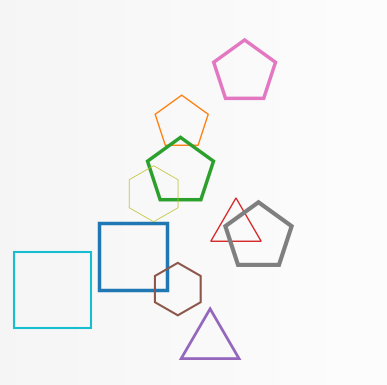[{"shape": "square", "thickness": 2.5, "radius": 0.43, "center": [0.344, 0.333]}, {"shape": "pentagon", "thickness": 1, "radius": 0.36, "center": [0.469, 0.681]}, {"shape": "pentagon", "thickness": 2.5, "radius": 0.45, "center": [0.466, 0.554]}, {"shape": "triangle", "thickness": 1, "radius": 0.38, "center": [0.609, 0.411]}, {"shape": "triangle", "thickness": 2, "radius": 0.43, "center": [0.542, 0.112]}, {"shape": "hexagon", "thickness": 1.5, "radius": 0.34, "center": [0.459, 0.249]}, {"shape": "pentagon", "thickness": 2.5, "radius": 0.42, "center": [0.631, 0.812]}, {"shape": "pentagon", "thickness": 3, "radius": 0.45, "center": [0.667, 0.385]}, {"shape": "hexagon", "thickness": 0.5, "radius": 0.36, "center": [0.396, 0.497]}, {"shape": "square", "thickness": 1.5, "radius": 0.49, "center": [0.135, 0.247]}]